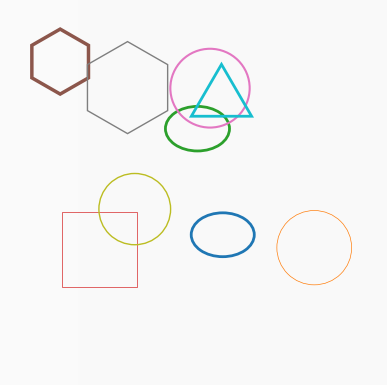[{"shape": "oval", "thickness": 2, "radius": 0.41, "center": [0.575, 0.39]}, {"shape": "circle", "thickness": 0.5, "radius": 0.48, "center": [0.811, 0.357]}, {"shape": "oval", "thickness": 2, "radius": 0.41, "center": [0.51, 0.666]}, {"shape": "square", "thickness": 0.5, "radius": 0.49, "center": [0.257, 0.352]}, {"shape": "hexagon", "thickness": 2.5, "radius": 0.42, "center": [0.155, 0.84]}, {"shape": "circle", "thickness": 1.5, "radius": 0.51, "center": [0.542, 0.771]}, {"shape": "hexagon", "thickness": 1, "radius": 0.6, "center": [0.329, 0.772]}, {"shape": "circle", "thickness": 1, "radius": 0.46, "center": [0.348, 0.457]}, {"shape": "triangle", "thickness": 2, "radius": 0.45, "center": [0.572, 0.743]}]